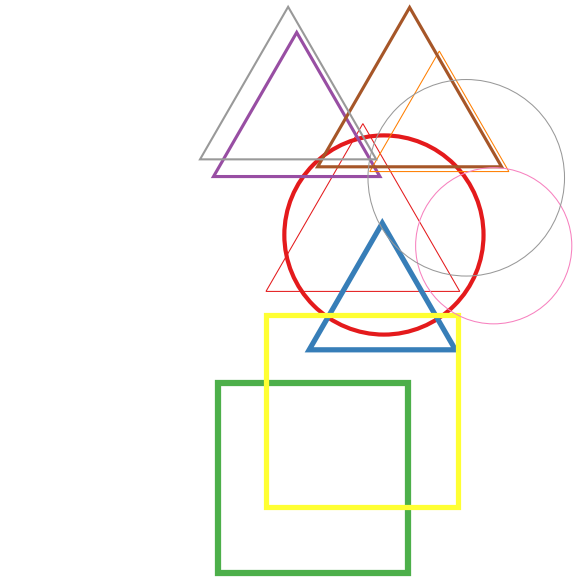[{"shape": "circle", "thickness": 2, "radius": 0.86, "center": [0.665, 0.592]}, {"shape": "triangle", "thickness": 0.5, "radius": 0.97, "center": [0.628, 0.591]}, {"shape": "triangle", "thickness": 2.5, "radius": 0.73, "center": [0.662, 0.467]}, {"shape": "square", "thickness": 3, "radius": 0.82, "center": [0.541, 0.172]}, {"shape": "triangle", "thickness": 1.5, "radius": 0.83, "center": [0.514, 0.777]}, {"shape": "triangle", "thickness": 0.5, "radius": 0.7, "center": [0.761, 0.772]}, {"shape": "square", "thickness": 2.5, "radius": 0.83, "center": [0.626, 0.288]}, {"shape": "triangle", "thickness": 1.5, "radius": 0.92, "center": [0.709, 0.802]}, {"shape": "circle", "thickness": 0.5, "radius": 0.68, "center": [0.855, 0.574]}, {"shape": "triangle", "thickness": 1, "radius": 0.88, "center": [0.499, 0.811]}, {"shape": "circle", "thickness": 0.5, "radius": 0.85, "center": [0.807, 0.691]}]